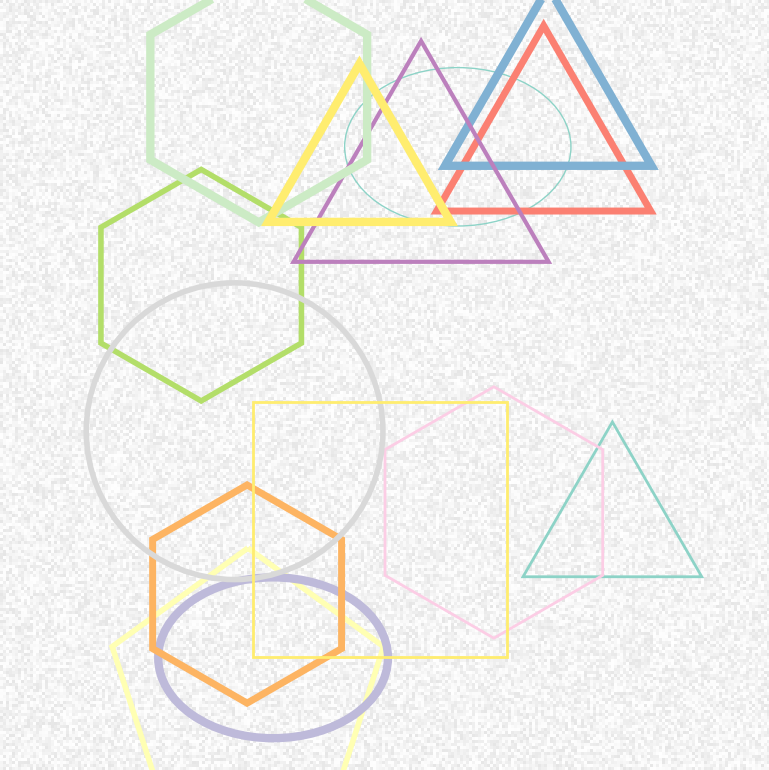[{"shape": "oval", "thickness": 0.5, "radius": 0.73, "center": [0.595, 0.809]}, {"shape": "triangle", "thickness": 1, "radius": 0.67, "center": [0.795, 0.318]}, {"shape": "pentagon", "thickness": 2, "radius": 0.93, "center": [0.322, 0.103]}, {"shape": "oval", "thickness": 3, "radius": 0.75, "center": [0.355, 0.146]}, {"shape": "triangle", "thickness": 2.5, "radius": 0.8, "center": [0.706, 0.806]}, {"shape": "triangle", "thickness": 3, "radius": 0.77, "center": [0.712, 0.862]}, {"shape": "hexagon", "thickness": 2.5, "radius": 0.71, "center": [0.321, 0.229]}, {"shape": "hexagon", "thickness": 2, "radius": 0.75, "center": [0.261, 0.63]}, {"shape": "hexagon", "thickness": 1, "radius": 0.82, "center": [0.641, 0.334]}, {"shape": "circle", "thickness": 2, "radius": 0.96, "center": [0.305, 0.44]}, {"shape": "triangle", "thickness": 1.5, "radius": 0.96, "center": [0.547, 0.756]}, {"shape": "hexagon", "thickness": 3, "radius": 0.81, "center": [0.336, 0.874]}, {"shape": "square", "thickness": 1, "radius": 0.83, "center": [0.494, 0.312]}, {"shape": "triangle", "thickness": 3, "radius": 0.68, "center": [0.467, 0.78]}]